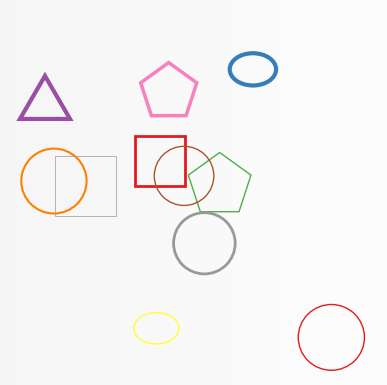[{"shape": "square", "thickness": 2, "radius": 0.32, "center": [0.412, 0.582]}, {"shape": "circle", "thickness": 1, "radius": 0.43, "center": [0.855, 0.124]}, {"shape": "oval", "thickness": 3, "radius": 0.3, "center": [0.653, 0.82]}, {"shape": "pentagon", "thickness": 1, "radius": 0.42, "center": [0.567, 0.519]}, {"shape": "triangle", "thickness": 3, "radius": 0.37, "center": [0.116, 0.728]}, {"shape": "circle", "thickness": 1.5, "radius": 0.42, "center": [0.139, 0.53]}, {"shape": "oval", "thickness": 1, "radius": 0.29, "center": [0.403, 0.147]}, {"shape": "circle", "thickness": 1, "radius": 0.38, "center": [0.475, 0.543]}, {"shape": "pentagon", "thickness": 2.5, "radius": 0.38, "center": [0.435, 0.761]}, {"shape": "circle", "thickness": 2, "radius": 0.4, "center": [0.527, 0.368]}, {"shape": "square", "thickness": 0.5, "radius": 0.39, "center": [0.221, 0.518]}]